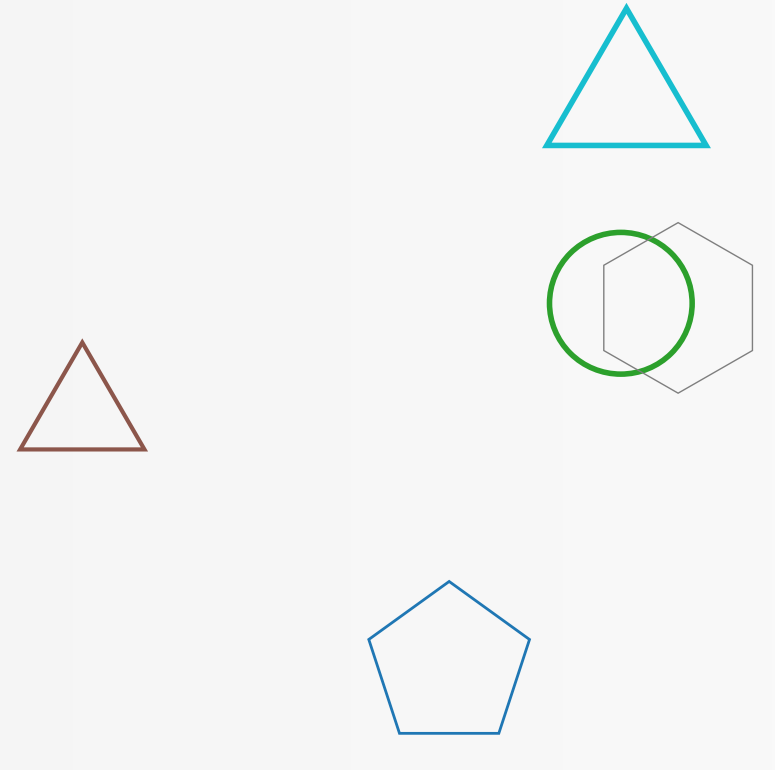[{"shape": "pentagon", "thickness": 1, "radius": 0.55, "center": [0.58, 0.136]}, {"shape": "circle", "thickness": 2, "radius": 0.46, "center": [0.801, 0.606]}, {"shape": "triangle", "thickness": 1.5, "radius": 0.46, "center": [0.106, 0.463]}, {"shape": "hexagon", "thickness": 0.5, "radius": 0.55, "center": [0.875, 0.6]}, {"shape": "triangle", "thickness": 2, "radius": 0.59, "center": [0.808, 0.87]}]